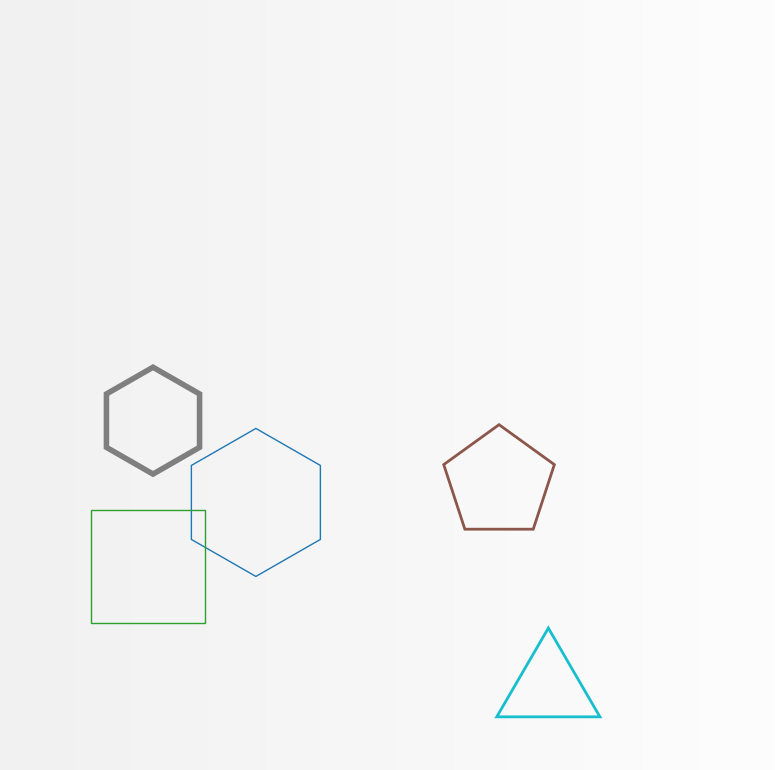[{"shape": "hexagon", "thickness": 0.5, "radius": 0.48, "center": [0.33, 0.347]}, {"shape": "square", "thickness": 0.5, "radius": 0.37, "center": [0.191, 0.264]}, {"shape": "pentagon", "thickness": 1, "radius": 0.38, "center": [0.644, 0.373]}, {"shape": "hexagon", "thickness": 2, "radius": 0.35, "center": [0.197, 0.454]}, {"shape": "triangle", "thickness": 1, "radius": 0.38, "center": [0.708, 0.107]}]